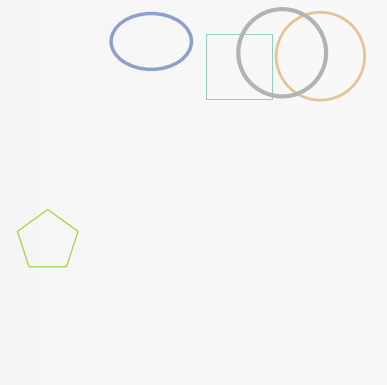[{"shape": "square", "thickness": 0.5, "radius": 0.43, "center": [0.617, 0.827]}, {"shape": "oval", "thickness": 2.5, "radius": 0.52, "center": [0.39, 0.892]}, {"shape": "pentagon", "thickness": 1, "radius": 0.41, "center": [0.123, 0.374]}, {"shape": "circle", "thickness": 2, "radius": 0.57, "center": [0.827, 0.854]}, {"shape": "circle", "thickness": 3, "radius": 0.57, "center": [0.728, 0.863]}]